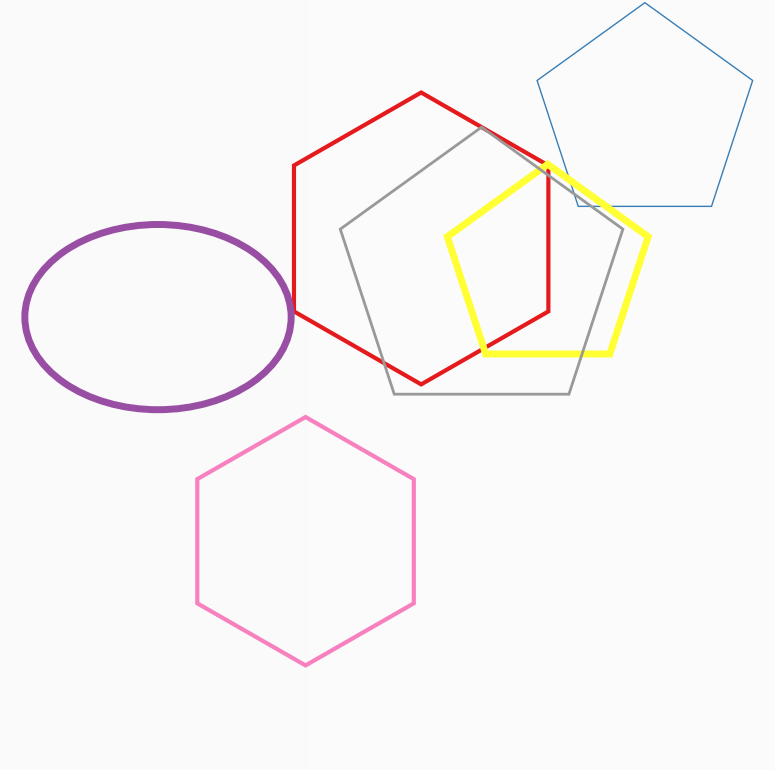[{"shape": "hexagon", "thickness": 1.5, "radius": 0.95, "center": [0.543, 0.69]}, {"shape": "pentagon", "thickness": 0.5, "radius": 0.73, "center": [0.832, 0.85]}, {"shape": "oval", "thickness": 2.5, "radius": 0.86, "center": [0.204, 0.588]}, {"shape": "pentagon", "thickness": 2.5, "radius": 0.68, "center": [0.707, 0.651]}, {"shape": "hexagon", "thickness": 1.5, "radius": 0.81, "center": [0.394, 0.297]}, {"shape": "pentagon", "thickness": 1, "radius": 0.96, "center": [0.621, 0.643]}]